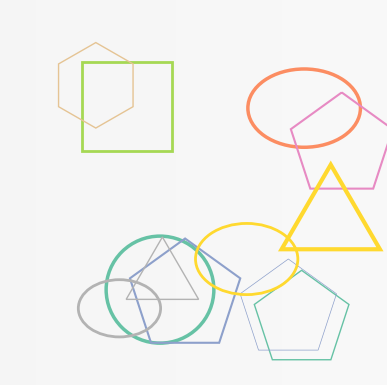[{"shape": "pentagon", "thickness": 1, "radius": 0.64, "center": [0.778, 0.169]}, {"shape": "circle", "thickness": 2.5, "radius": 0.7, "center": [0.413, 0.248]}, {"shape": "oval", "thickness": 2.5, "radius": 0.73, "center": [0.785, 0.719]}, {"shape": "pentagon", "thickness": 0.5, "radius": 0.65, "center": [0.744, 0.196]}, {"shape": "pentagon", "thickness": 1.5, "radius": 0.75, "center": [0.478, 0.231]}, {"shape": "pentagon", "thickness": 1.5, "radius": 0.69, "center": [0.882, 0.622]}, {"shape": "square", "thickness": 2, "radius": 0.58, "center": [0.328, 0.724]}, {"shape": "triangle", "thickness": 3, "radius": 0.73, "center": [0.854, 0.426]}, {"shape": "oval", "thickness": 2, "radius": 0.66, "center": [0.637, 0.327]}, {"shape": "hexagon", "thickness": 1, "radius": 0.55, "center": [0.247, 0.778]}, {"shape": "triangle", "thickness": 1, "radius": 0.54, "center": [0.419, 0.276]}, {"shape": "oval", "thickness": 2, "radius": 0.53, "center": [0.308, 0.199]}]